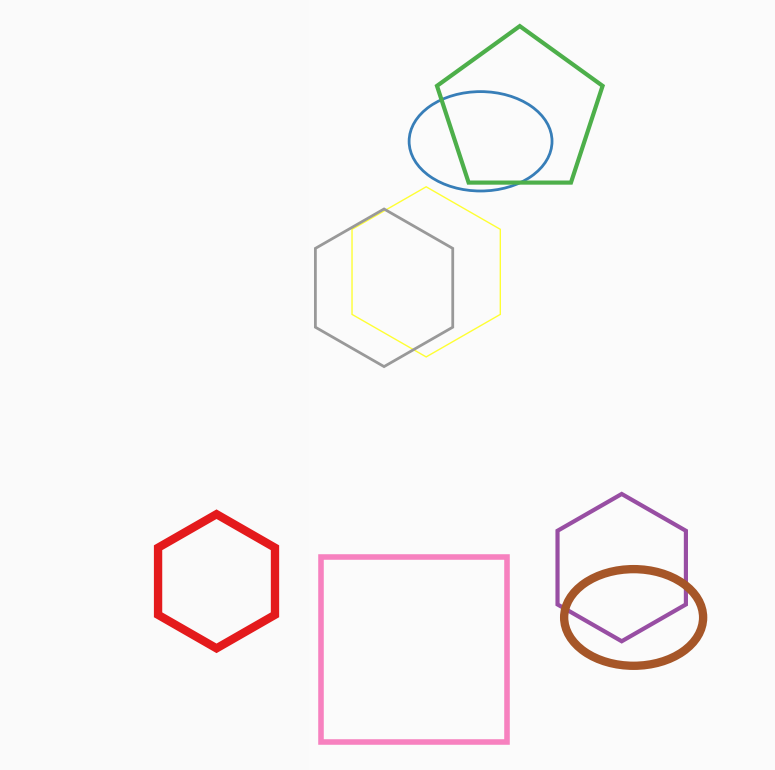[{"shape": "hexagon", "thickness": 3, "radius": 0.44, "center": [0.279, 0.245]}, {"shape": "oval", "thickness": 1, "radius": 0.46, "center": [0.62, 0.816]}, {"shape": "pentagon", "thickness": 1.5, "radius": 0.56, "center": [0.671, 0.854]}, {"shape": "hexagon", "thickness": 1.5, "radius": 0.48, "center": [0.802, 0.263]}, {"shape": "hexagon", "thickness": 0.5, "radius": 0.55, "center": [0.55, 0.647]}, {"shape": "oval", "thickness": 3, "radius": 0.45, "center": [0.818, 0.198]}, {"shape": "square", "thickness": 2, "radius": 0.6, "center": [0.535, 0.157]}, {"shape": "hexagon", "thickness": 1, "radius": 0.51, "center": [0.496, 0.626]}]